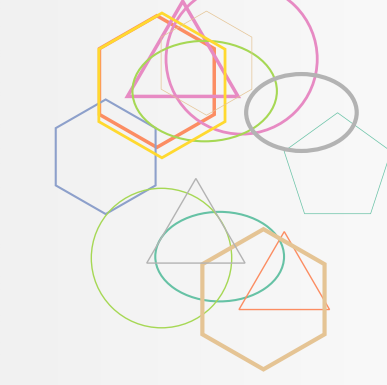[{"shape": "oval", "thickness": 1.5, "radius": 0.83, "center": [0.567, 0.333]}, {"shape": "pentagon", "thickness": 0.5, "radius": 0.72, "center": [0.871, 0.562]}, {"shape": "hexagon", "thickness": 2.5, "radius": 0.85, "center": [0.405, 0.788]}, {"shape": "triangle", "thickness": 1, "radius": 0.67, "center": [0.734, 0.263]}, {"shape": "hexagon", "thickness": 1.5, "radius": 0.74, "center": [0.273, 0.593]}, {"shape": "circle", "thickness": 2, "radius": 0.98, "center": [0.624, 0.847]}, {"shape": "triangle", "thickness": 2.5, "radius": 0.82, "center": [0.472, 0.832]}, {"shape": "oval", "thickness": 1.5, "radius": 0.93, "center": [0.528, 0.763]}, {"shape": "circle", "thickness": 1, "radius": 0.91, "center": [0.417, 0.33]}, {"shape": "hexagon", "thickness": 2, "radius": 0.94, "center": [0.418, 0.778]}, {"shape": "hexagon", "thickness": 0.5, "radius": 0.68, "center": [0.533, 0.836]}, {"shape": "hexagon", "thickness": 3, "radius": 0.91, "center": [0.68, 0.223]}, {"shape": "oval", "thickness": 3, "radius": 0.71, "center": [0.778, 0.708]}, {"shape": "triangle", "thickness": 1, "radius": 0.73, "center": [0.506, 0.39]}]